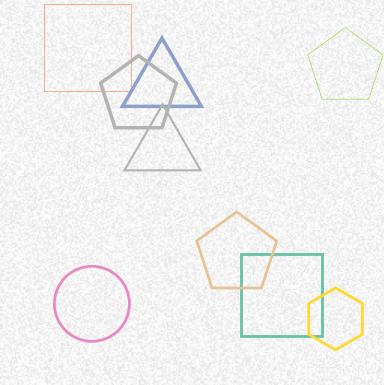[{"shape": "square", "thickness": 2, "radius": 0.53, "center": [0.732, 0.234]}, {"shape": "square", "thickness": 0.5, "radius": 0.57, "center": [0.227, 0.877]}, {"shape": "triangle", "thickness": 2.5, "radius": 0.59, "center": [0.421, 0.783]}, {"shape": "circle", "thickness": 2, "radius": 0.49, "center": [0.239, 0.211]}, {"shape": "pentagon", "thickness": 0.5, "radius": 0.51, "center": [0.897, 0.826]}, {"shape": "hexagon", "thickness": 2, "radius": 0.4, "center": [0.872, 0.172]}, {"shape": "pentagon", "thickness": 2, "radius": 0.55, "center": [0.615, 0.34]}, {"shape": "triangle", "thickness": 1.5, "radius": 0.57, "center": [0.422, 0.615]}, {"shape": "pentagon", "thickness": 2.5, "radius": 0.52, "center": [0.36, 0.752]}]